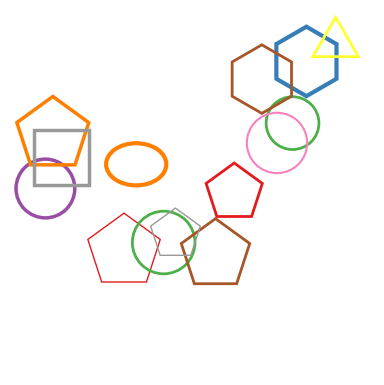[{"shape": "pentagon", "thickness": 1, "radius": 0.49, "center": [0.322, 0.347]}, {"shape": "pentagon", "thickness": 2, "radius": 0.38, "center": [0.608, 0.5]}, {"shape": "hexagon", "thickness": 3, "radius": 0.45, "center": [0.796, 0.84]}, {"shape": "circle", "thickness": 2, "radius": 0.34, "center": [0.76, 0.68]}, {"shape": "circle", "thickness": 2, "radius": 0.41, "center": [0.425, 0.37]}, {"shape": "circle", "thickness": 2.5, "radius": 0.38, "center": [0.118, 0.51]}, {"shape": "pentagon", "thickness": 2.5, "radius": 0.49, "center": [0.137, 0.651]}, {"shape": "oval", "thickness": 3, "radius": 0.39, "center": [0.354, 0.573]}, {"shape": "triangle", "thickness": 2, "radius": 0.34, "center": [0.872, 0.887]}, {"shape": "hexagon", "thickness": 2, "radius": 0.45, "center": [0.68, 0.795]}, {"shape": "pentagon", "thickness": 2, "radius": 0.47, "center": [0.56, 0.339]}, {"shape": "circle", "thickness": 1.5, "radius": 0.39, "center": [0.719, 0.629]}, {"shape": "pentagon", "thickness": 1, "radius": 0.34, "center": [0.456, 0.392]}, {"shape": "square", "thickness": 2.5, "radius": 0.36, "center": [0.16, 0.591]}]